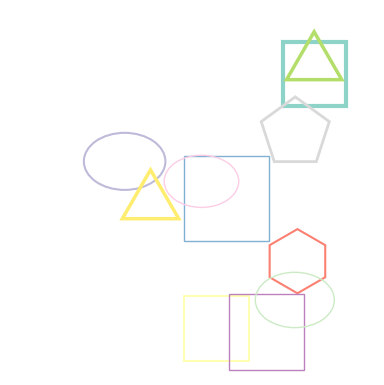[{"shape": "square", "thickness": 3, "radius": 0.41, "center": [0.817, 0.808]}, {"shape": "square", "thickness": 1.5, "radius": 0.42, "center": [0.563, 0.146]}, {"shape": "oval", "thickness": 1.5, "radius": 0.53, "center": [0.324, 0.581]}, {"shape": "hexagon", "thickness": 1.5, "radius": 0.42, "center": [0.773, 0.322]}, {"shape": "square", "thickness": 1, "radius": 0.55, "center": [0.589, 0.485]}, {"shape": "triangle", "thickness": 2.5, "radius": 0.41, "center": [0.816, 0.834]}, {"shape": "oval", "thickness": 1, "radius": 0.48, "center": [0.523, 0.529]}, {"shape": "pentagon", "thickness": 2, "radius": 0.46, "center": [0.767, 0.655]}, {"shape": "square", "thickness": 1, "radius": 0.49, "center": [0.692, 0.138]}, {"shape": "oval", "thickness": 1, "radius": 0.51, "center": [0.766, 0.221]}, {"shape": "triangle", "thickness": 2.5, "radius": 0.42, "center": [0.391, 0.474]}]